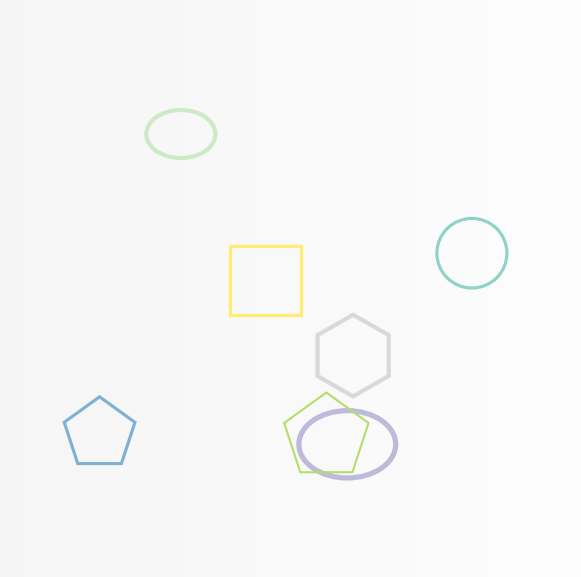[{"shape": "circle", "thickness": 1.5, "radius": 0.3, "center": [0.812, 0.561]}, {"shape": "oval", "thickness": 2.5, "radius": 0.42, "center": [0.597, 0.23]}, {"shape": "pentagon", "thickness": 1.5, "radius": 0.32, "center": [0.171, 0.248]}, {"shape": "pentagon", "thickness": 1, "radius": 0.38, "center": [0.561, 0.243]}, {"shape": "hexagon", "thickness": 2, "radius": 0.35, "center": [0.608, 0.383]}, {"shape": "oval", "thickness": 2, "radius": 0.3, "center": [0.311, 0.767]}, {"shape": "square", "thickness": 1.5, "radius": 0.3, "center": [0.457, 0.513]}]